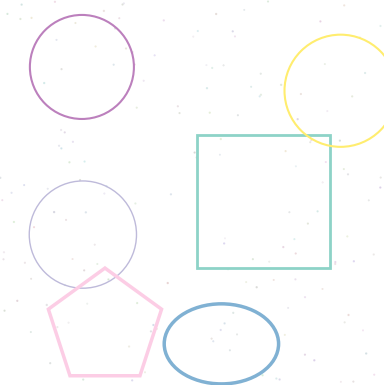[{"shape": "square", "thickness": 2, "radius": 0.86, "center": [0.684, 0.477]}, {"shape": "circle", "thickness": 1, "radius": 0.7, "center": [0.215, 0.391]}, {"shape": "oval", "thickness": 2.5, "radius": 0.74, "center": [0.575, 0.107]}, {"shape": "pentagon", "thickness": 2.5, "radius": 0.77, "center": [0.273, 0.149]}, {"shape": "circle", "thickness": 1.5, "radius": 0.68, "center": [0.213, 0.826]}, {"shape": "circle", "thickness": 1.5, "radius": 0.73, "center": [0.885, 0.764]}]